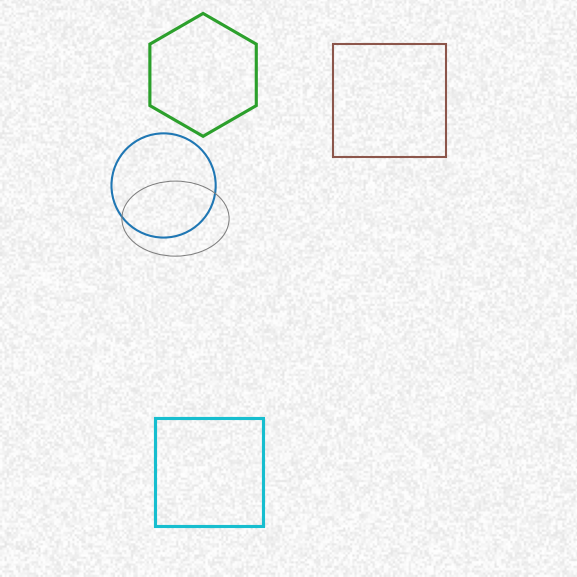[{"shape": "circle", "thickness": 1, "radius": 0.45, "center": [0.283, 0.678]}, {"shape": "hexagon", "thickness": 1.5, "radius": 0.53, "center": [0.352, 0.869]}, {"shape": "square", "thickness": 1, "radius": 0.49, "center": [0.675, 0.825]}, {"shape": "oval", "thickness": 0.5, "radius": 0.46, "center": [0.304, 0.621]}, {"shape": "square", "thickness": 1.5, "radius": 0.47, "center": [0.363, 0.182]}]